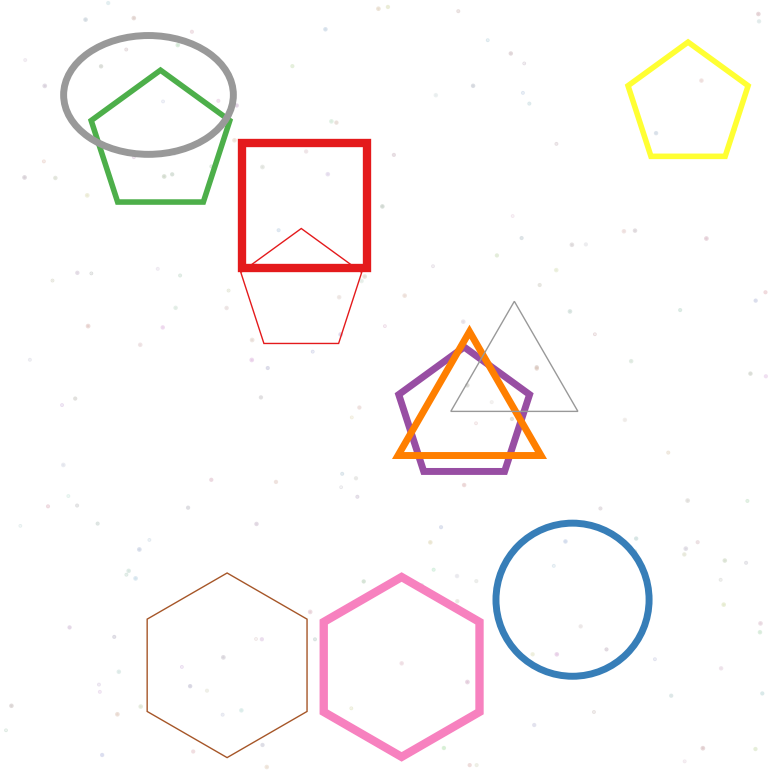[{"shape": "square", "thickness": 3, "radius": 0.41, "center": [0.396, 0.733]}, {"shape": "pentagon", "thickness": 0.5, "radius": 0.41, "center": [0.391, 0.621]}, {"shape": "circle", "thickness": 2.5, "radius": 0.5, "center": [0.744, 0.221]}, {"shape": "pentagon", "thickness": 2, "radius": 0.47, "center": [0.208, 0.814]}, {"shape": "pentagon", "thickness": 2.5, "radius": 0.45, "center": [0.603, 0.46]}, {"shape": "triangle", "thickness": 2.5, "radius": 0.54, "center": [0.61, 0.462]}, {"shape": "pentagon", "thickness": 2, "radius": 0.41, "center": [0.894, 0.863]}, {"shape": "hexagon", "thickness": 0.5, "radius": 0.6, "center": [0.295, 0.136]}, {"shape": "hexagon", "thickness": 3, "radius": 0.58, "center": [0.522, 0.134]}, {"shape": "oval", "thickness": 2.5, "radius": 0.55, "center": [0.193, 0.877]}, {"shape": "triangle", "thickness": 0.5, "radius": 0.48, "center": [0.668, 0.513]}]